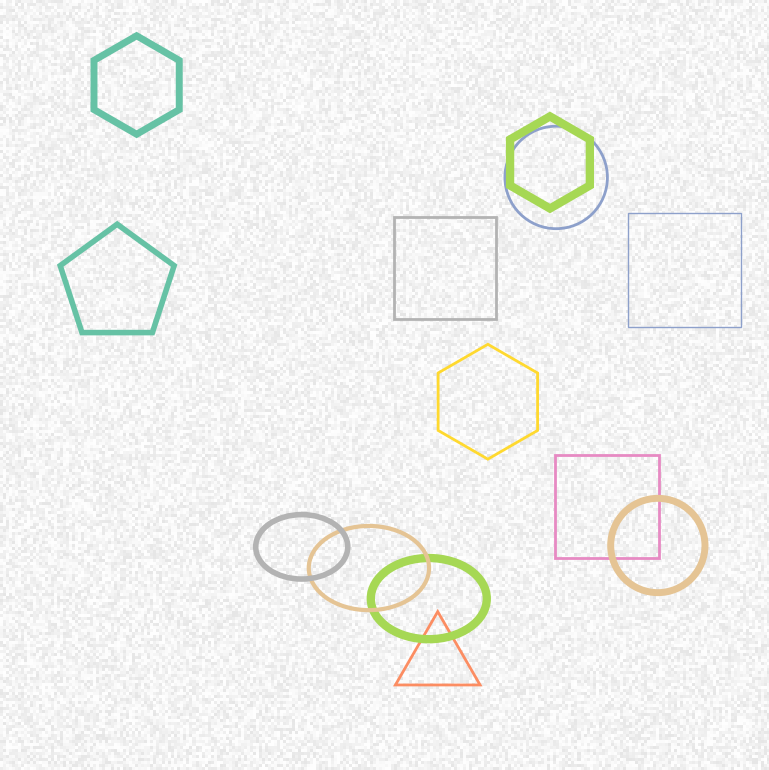[{"shape": "pentagon", "thickness": 2, "radius": 0.39, "center": [0.152, 0.631]}, {"shape": "hexagon", "thickness": 2.5, "radius": 0.32, "center": [0.177, 0.89]}, {"shape": "triangle", "thickness": 1, "radius": 0.32, "center": [0.568, 0.142]}, {"shape": "square", "thickness": 0.5, "radius": 0.37, "center": [0.889, 0.649]}, {"shape": "circle", "thickness": 1, "radius": 0.33, "center": [0.722, 0.77]}, {"shape": "square", "thickness": 1, "radius": 0.34, "center": [0.789, 0.342]}, {"shape": "hexagon", "thickness": 3, "radius": 0.3, "center": [0.714, 0.789]}, {"shape": "oval", "thickness": 3, "radius": 0.38, "center": [0.557, 0.223]}, {"shape": "hexagon", "thickness": 1, "radius": 0.37, "center": [0.634, 0.478]}, {"shape": "oval", "thickness": 1.5, "radius": 0.39, "center": [0.479, 0.262]}, {"shape": "circle", "thickness": 2.5, "radius": 0.31, "center": [0.854, 0.292]}, {"shape": "oval", "thickness": 2, "radius": 0.3, "center": [0.392, 0.29]}, {"shape": "square", "thickness": 1, "radius": 0.33, "center": [0.578, 0.652]}]